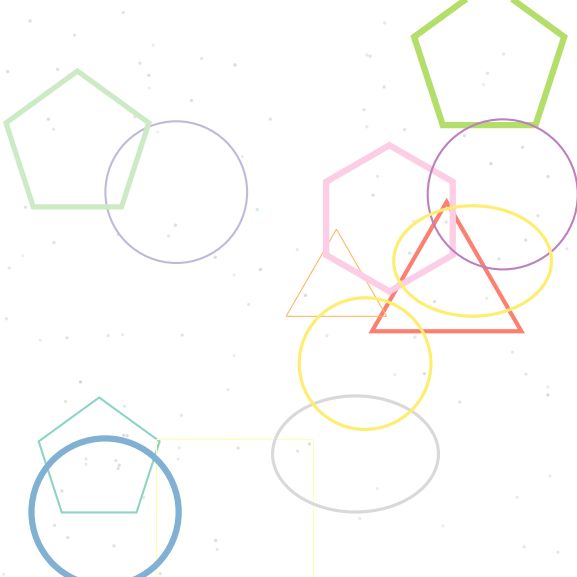[{"shape": "pentagon", "thickness": 1, "radius": 0.55, "center": [0.172, 0.201]}, {"shape": "square", "thickness": 0.5, "radius": 0.68, "center": [0.406, 0.104]}, {"shape": "circle", "thickness": 1, "radius": 0.61, "center": [0.305, 0.666]}, {"shape": "triangle", "thickness": 2, "radius": 0.75, "center": [0.773, 0.5]}, {"shape": "circle", "thickness": 3, "radius": 0.64, "center": [0.182, 0.113]}, {"shape": "triangle", "thickness": 0.5, "radius": 0.5, "center": [0.583, 0.502]}, {"shape": "pentagon", "thickness": 3, "radius": 0.68, "center": [0.847, 0.893]}, {"shape": "hexagon", "thickness": 3, "radius": 0.63, "center": [0.674, 0.621]}, {"shape": "oval", "thickness": 1.5, "radius": 0.72, "center": [0.616, 0.213]}, {"shape": "circle", "thickness": 1, "radius": 0.65, "center": [0.871, 0.663]}, {"shape": "pentagon", "thickness": 2.5, "radius": 0.65, "center": [0.134, 0.746]}, {"shape": "circle", "thickness": 1.5, "radius": 0.57, "center": [0.632, 0.37]}, {"shape": "oval", "thickness": 1.5, "radius": 0.68, "center": [0.818, 0.547]}]